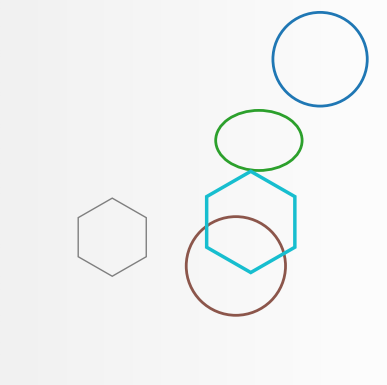[{"shape": "circle", "thickness": 2, "radius": 0.61, "center": [0.826, 0.846]}, {"shape": "oval", "thickness": 2, "radius": 0.56, "center": [0.668, 0.635]}, {"shape": "circle", "thickness": 2, "radius": 0.64, "center": [0.609, 0.309]}, {"shape": "hexagon", "thickness": 1, "radius": 0.51, "center": [0.29, 0.384]}, {"shape": "hexagon", "thickness": 2.5, "radius": 0.66, "center": [0.647, 0.424]}]